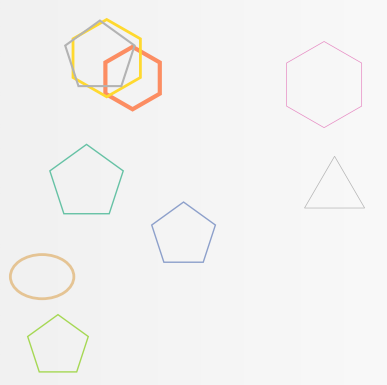[{"shape": "pentagon", "thickness": 1, "radius": 0.5, "center": [0.223, 0.525]}, {"shape": "hexagon", "thickness": 3, "radius": 0.41, "center": [0.342, 0.797]}, {"shape": "pentagon", "thickness": 1, "radius": 0.43, "center": [0.474, 0.389]}, {"shape": "hexagon", "thickness": 0.5, "radius": 0.56, "center": [0.836, 0.78]}, {"shape": "pentagon", "thickness": 1, "radius": 0.41, "center": [0.15, 0.101]}, {"shape": "hexagon", "thickness": 2, "radius": 0.5, "center": [0.275, 0.849]}, {"shape": "oval", "thickness": 2, "radius": 0.41, "center": [0.109, 0.281]}, {"shape": "pentagon", "thickness": 1.5, "radius": 0.47, "center": [0.258, 0.853]}, {"shape": "triangle", "thickness": 0.5, "radius": 0.45, "center": [0.863, 0.504]}]